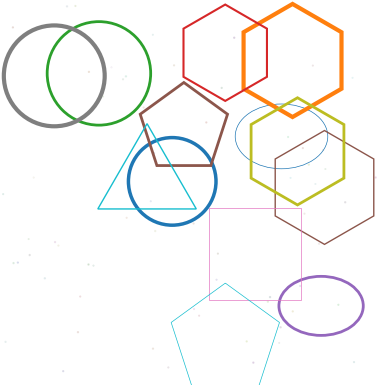[{"shape": "oval", "thickness": 0.5, "radius": 0.6, "center": [0.731, 0.646]}, {"shape": "circle", "thickness": 2.5, "radius": 0.57, "center": [0.447, 0.529]}, {"shape": "hexagon", "thickness": 3, "radius": 0.73, "center": [0.76, 0.843]}, {"shape": "circle", "thickness": 2, "radius": 0.67, "center": [0.257, 0.809]}, {"shape": "hexagon", "thickness": 1.5, "radius": 0.63, "center": [0.585, 0.863]}, {"shape": "oval", "thickness": 2, "radius": 0.55, "center": [0.834, 0.206]}, {"shape": "pentagon", "thickness": 2, "radius": 0.6, "center": [0.478, 0.666]}, {"shape": "hexagon", "thickness": 1, "radius": 0.74, "center": [0.843, 0.513]}, {"shape": "square", "thickness": 0.5, "radius": 0.6, "center": [0.663, 0.34]}, {"shape": "circle", "thickness": 3, "radius": 0.65, "center": [0.141, 0.803]}, {"shape": "hexagon", "thickness": 2, "radius": 0.7, "center": [0.773, 0.607]}, {"shape": "pentagon", "thickness": 0.5, "radius": 0.74, "center": [0.585, 0.117]}, {"shape": "triangle", "thickness": 1, "radius": 0.74, "center": [0.382, 0.531]}]